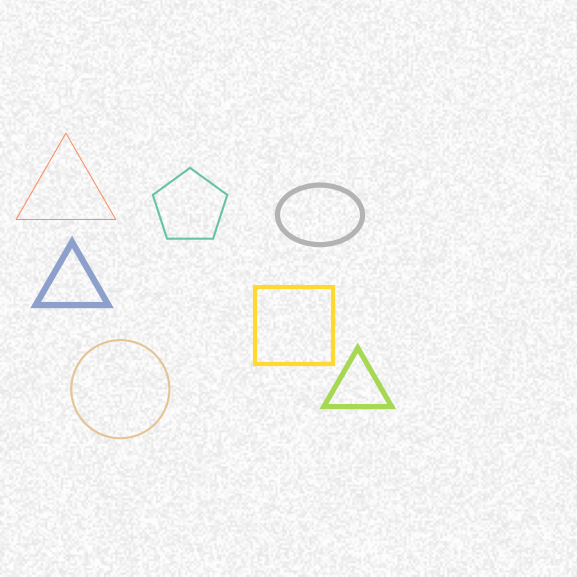[{"shape": "pentagon", "thickness": 1, "radius": 0.34, "center": [0.329, 0.641]}, {"shape": "triangle", "thickness": 0.5, "radius": 0.5, "center": [0.114, 0.669]}, {"shape": "triangle", "thickness": 3, "radius": 0.36, "center": [0.125, 0.507]}, {"shape": "triangle", "thickness": 2.5, "radius": 0.34, "center": [0.62, 0.329]}, {"shape": "square", "thickness": 2, "radius": 0.33, "center": [0.509, 0.435]}, {"shape": "circle", "thickness": 1, "radius": 0.42, "center": [0.208, 0.325]}, {"shape": "oval", "thickness": 2.5, "radius": 0.37, "center": [0.554, 0.627]}]